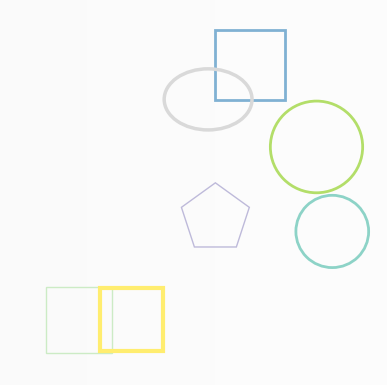[{"shape": "circle", "thickness": 2, "radius": 0.47, "center": [0.857, 0.399]}, {"shape": "pentagon", "thickness": 1, "radius": 0.46, "center": [0.556, 0.433]}, {"shape": "square", "thickness": 2, "radius": 0.45, "center": [0.646, 0.831]}, {"shape": "circle", "thickness": 2, "radius": 0.6, "center": [0.817, 0.618]}, {"shape": "oval", "thickness": 2.5, "radius": 0.57, "center": [0.537, 0.742]}, {"shape": "square", "thickness": 1, "radius": 0.43, "center": [0.203, 0.169]}, {"shape": "square", "thickness": 3, "radius": 0.41, "center": [0.34, 0.169]}]